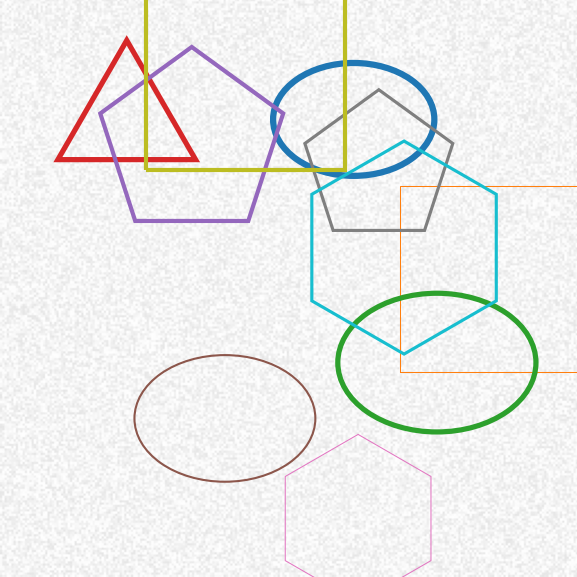[{"shape": "oval", "thickness": 3, "radius": 0.7, "center": [0.613, 0.792]}, {"shape": "square", "thickness": 0.5, "radius": 0.81, "center": [0.854, 0.516]}, {"shape": "oval", "thickness": 2.5, "radius": 0.86, "center": [0.756, 0.371]}, {"shape": "triangle", "thickness": 2.5, "radius": 0.69, "center": [0.219, 0.792]}, {"shape": "pentagon", "thickness": 2, "radius": 0.83, "center": [0.332, 0.751]}, {"shape": "oval", "thickness": 1, "radius": 0.78, "center": [0.389, 0.275]}, {"shape": "hexagon", "thickness": 0.5, "radius": 0.73, "center": [0.62, 0.101]}, {"shape": "pentagon", "thickness": 1.5, "radius": 0.67, "center": [0.656, 0.709]}, {"shape": "square", "thickness": 2, "radius": 0.86, "center": [0.426, 0.877]}, {"shape": "hexagon", "thickness": 1.5, "radius": 0.92, "center": [0.7, 0.57]}]